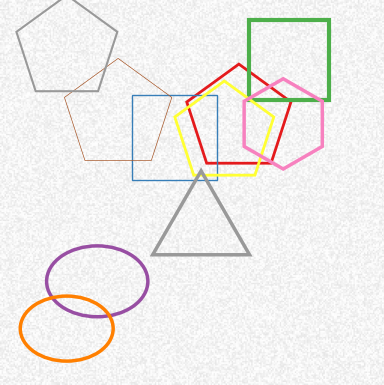[{"shape": "pentagon", "thickness": 2, "radius": 0.71, "center": [0.62, 0.691]}, {"shape": "square", "thickness": 1, "radius": 0.56, "center": [0.453, 0.642]}, {"shape": "square", "thickness": 3, "radius": 0.52, "center": [0.75, 0.844]}, {"shape": "oval", "thickness": 2.5, "radius": 0.66, "center": [0.253, 0.269]}, {"shape": "oval", "thickness": 2.5, "radius": 0.6, "center": [0.173, 0.146]}, {"shape": "pentagon", "thickness": 2, "radius": 0.68, "center": [0.583, 0.654]}, {"shape": "pentagon", "thickness": 0.5, "radius": 0.73, "center": [0.307, 0.702]}, {"shape": "hexagon", "thickness": 2.5, "radius": 0.59, "center": [0.736, 0.678]}, {"shape": "triangle", "thickness": 2.5, "radius": 0.73, "center": [0.522, 0.411]}, {"shape": "pentagon", "thickness": 1.5, "radius": 0.69, "center": [0.174, 0.875]}]